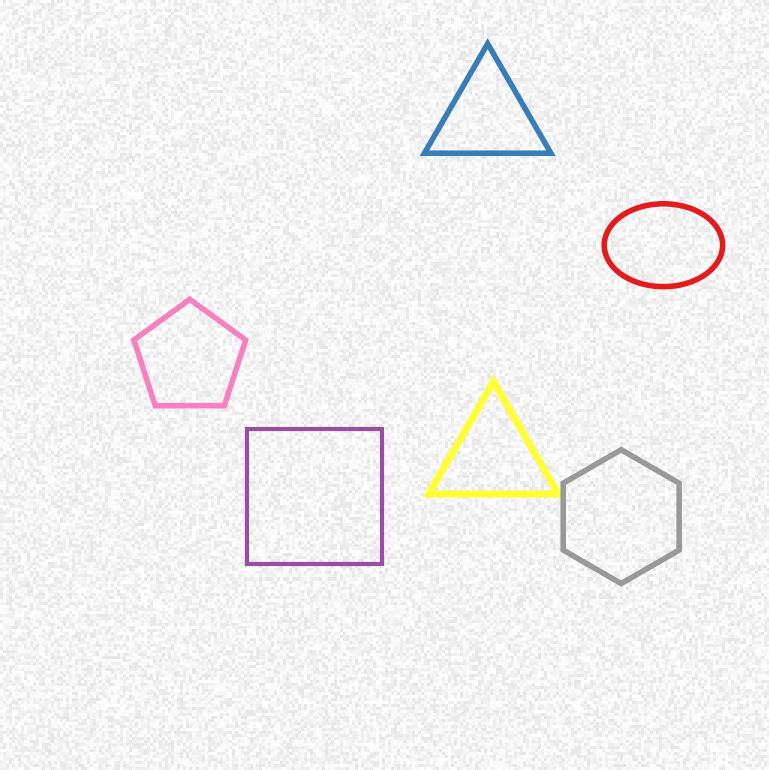[{"shape": "oval", "thickness": 2, "radius": 0.38, "center": [0.862, 0.682]}, {"shape": "triangle", "thickness": 2, "radius": 0.47, "center": [0.633, 0.848]}, {"shape": "square", "thickness": 1.5, "radius": 0.44, "center": [0.409, 0.355]}, {"shape": "triangle", "thickness": 2.5, "radius": 0.49, "center": [0.641, 0.407]}, {"shape": "pentagon", "thickness": 2, "radius": 0.38, "center": [0.246, 0.535]}, {"shape": "hexagon", "thickness": 2, "radius": 0.43, "center": [0.807, 0.329]}]